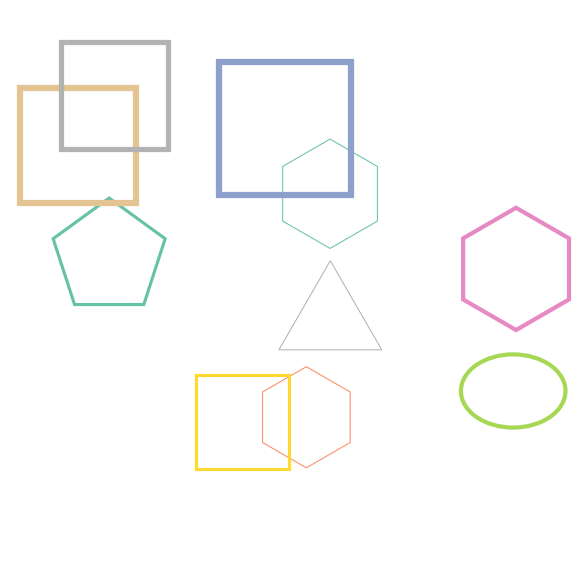[{"shape": "hexagon", "thickness": 0.5, "radius": 0.47, "center": [0.572, 0.664]}, {"shape": "pentagon", "thickness": 1.5, "radius": 0.51, "center": [0.189, 0.554]}, {"shape": "hexagon", "thickness": 0.5, "radius": 0.44, "center": [0.531, 0.277]}, {"shape": "square", "thickness": 3, "radius": 0.57, "center": [0.493, 0.777]}, {"shape": "hexagon", "thickness": 2, "radius": 0.53, "center": [0.894, 0.534]}, {"shape": "oval", "thickness": 2, "radius": 0.45, "center": [0.889, 0.322]}, {"shape": "square", "thickness": 1.5, "radius": 0.4, "center": [0.42, 0.268]}, {"shape": "square", "thickness": 3, "radius": 0.5, "center": [0.135, 0.747]}, {"shape": "triangle", "thickness": 0.5, "radius": 0.51, "center": [0.572, 0.445]}, {"shape": "square", "thickness": 2.5, "radius": 0.46, "center": [0.198, 0.834]}]